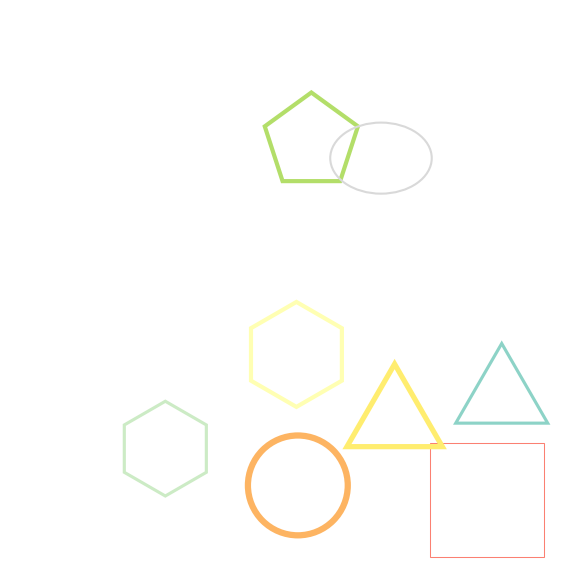[{"shape": "triangle", "thickness": 1.5, "radius": 0.46, "center": [0.869, 0.312]}, {"shape": "hexagon", "thickness": 2, "radius": 0.45, "center": [0.513, 0.385]}, {"shape": "square", "thickness": 0.5, "radius": 0.49, "center": [0.843, 0.133]}, {"shape": "circle", "thickness": 3, "radius": 0.43, "center": [0.516, 0.159]}, {"shape": "pentagon", "thickness": 2, "radius": 0.42, "center": [0.539, 0.754]}, {"shape": "oval", "thickness": 1, "radius": 0.44, "center": [0.66, 0.725]}, {"shape": "hexagon", "thickness": 1.5, "radius": 0.41, "center": [0.286, 0.222]}, {"shape": "triangle", "thickness": 2.5, "radius": 0.48, "center": [0.683, 0.273]}]